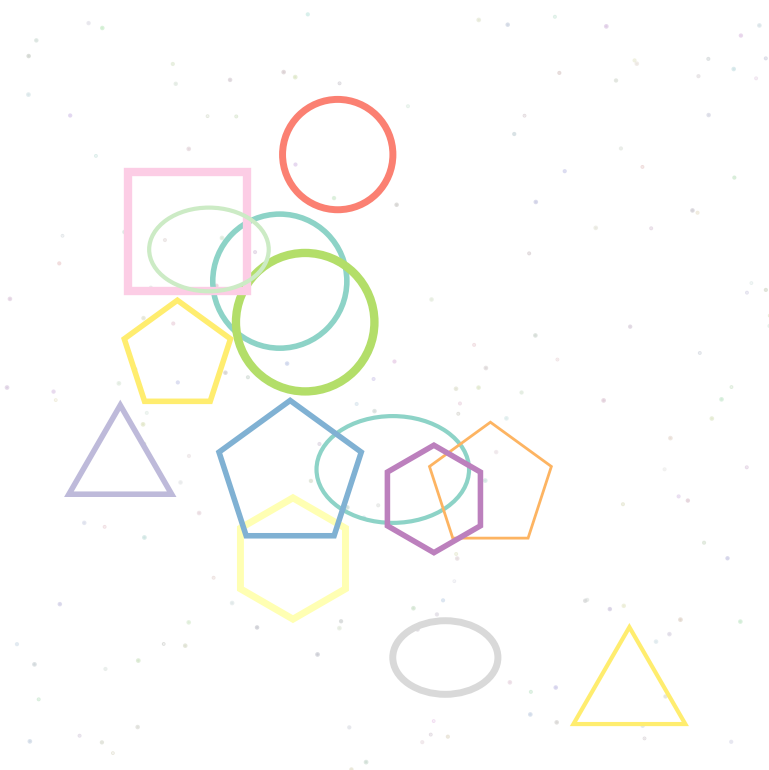[{"shape": "oval", "thickness": 1.5, "radius": 0.5, "center": [0.51, 0.39]}, {"shape": "circle", "thickness": 2, "radius": 0.44, "center": [0.363, 0.635]}, {"shape": "hexagon", "thickness": 2.5, "radius": 0.39, "center": [0.38, 0.275]}, {"shape": "triangle", "thickness": 2, "radius": 0.39, "center": [0.156, 0.397]}, {"shape": "circle", "thickness": 2.5, "radius": 0.36, "center": [0.439, 0.799]}, {"shape": "pentagon", "thickness": 2, "radius": 0.49, "center": [0.377, 0.383]}, {"shape": "pentagon", "thickness": 1, "radius": 0.42, "center": [0.637, 0.368]}, {"shape": "circle", "thickness": 3, "radius": 0.45, "center": [0.396, 0.582]}, {"shape": "square", "thickness": 3, "radius": 0.39, "center": [0.243, 0.7]}, {"shape": "oval", "thickness": 2.5, "radius": 0.34, "center": [0.578, 0.146]}, {"shape": "hexagon", "thickness": 2, "radius": 0.35, "center": [0.564, 0.352]}, {"shape": "oval", "thickness": 1.5, "radius": 0.39, "center": [0.271, 0.676]}, {"shape": "pentagon", "thickness": 2, "radius": 0.36, "center": [0.23, 0.537]}, {"shape": "triangle", "thickness": 1.5, "radius": 0.42, "center": [0.817, 0.102]}]